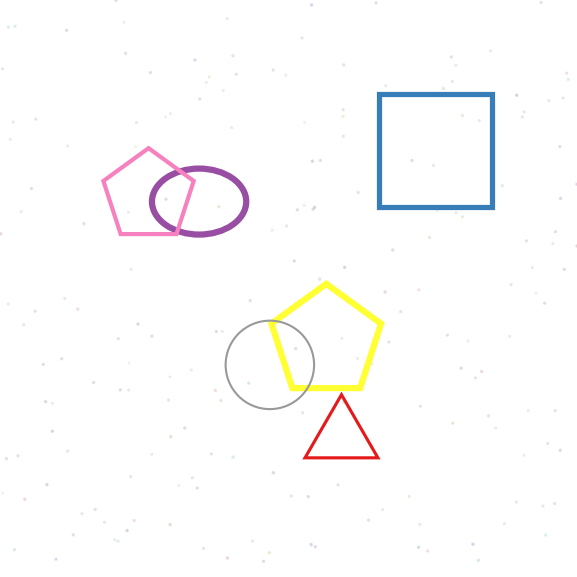[{"shape": "triangle", "thickness": 1.5, "radius": 0.36, "center": [0.591, 0.243]}, {"shape": "square", "thickness": 2.5, "radius": 0.49, "center": [0.754, 0.738]}, {"shape": "oval", "thickness": 3, "radius": 0.41, "center": [0.345, 0.65]}, {"shape": "pentagon", "thickness": 3, "radius": 0.5, "center": [0.565, 0.408]}, {"shape": "pentagon", "thickness": 2, "radius": 0.41, "center": [0.257, 0.66]}, {"shape": "circle", "thickness": 1, "radius": 0.38, "center": [0.467, 0.367]}]